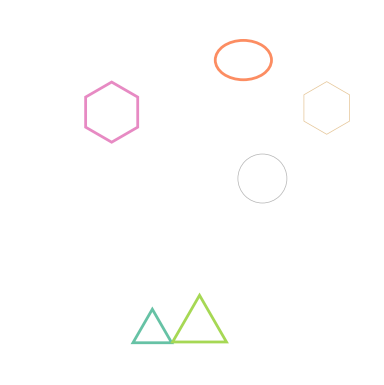[{"shape": "triangle", "thickness": 2, "radius": 0.29, "center": [0.396, 0.139]}, {"shape": "oval", "thickness": 2, "radius": 0.37, "center": [0.632, 0.844]}, {"shape": "hexagon", "thickness": 2, "radius": 0.39, "center": [0.29, 0.709]}, {"shape": "triangle", "thickness": 2, "radius": 0.4, "center": [0.518, 0.152]}, {"shape": "hexagon", "thickness": 0.5, "radius": 0.34, "center": [0.849, 0.72]}, {"shape": "circle", "thickness": 0.5, "radius": 0.32, "center": [0.682, 0.536]}]